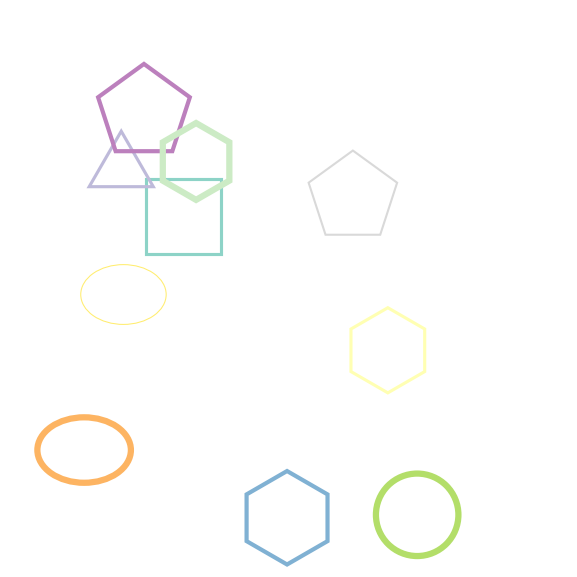[{"shape": "square", "thickness": 1.5, "radius": 0.32, "center": [0.318, 0.624]}, {"shape": "hexagon", "thickness": 1.5, "radius": 0.37, "center": [0.672, 0.393]}, {"shape": "triangle", "thickness": 1.5, "radius": 0.32, "center": [0.21, 0.708]}, {"shape": "hexagon", "thickness": 2, "radius": 0.4, "center": [0.497, 0.103]}, {"shape": "oval", "thickness": 3, "radius": 0.4, "center": [0.146, 0.22]}, {"shape": "circle", "thickness": 3, "radius": 0.36, "center": [0.722, 0.108]}, {"shape": "pentagon", "thickness": 1, "radius": 0.4, "center": [0.611, 0.658]}, {"shape": "pentagon", "thickness": 2, "radius": 0.42, "center": [0.249, 0.805]}, {"shape": "hexagon", "thickness": 3, "radius": 0.33, "center": [0.34, 0.72]}, {"shape": "oval", "thickness": 0.5, "radius": 0.37, "center": [0.214, 0.489]}]